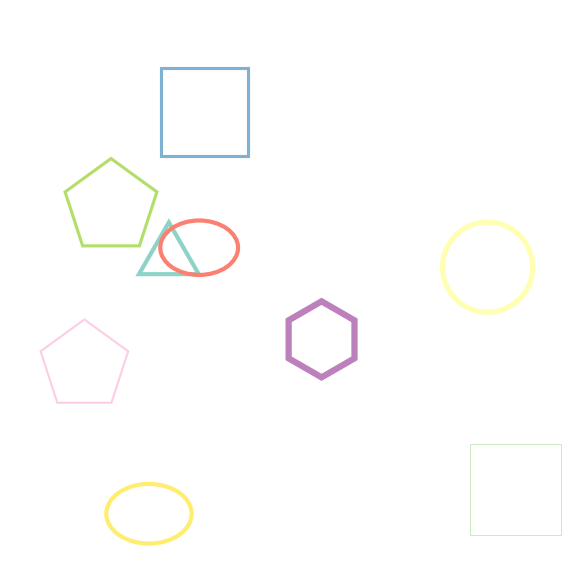[{"shape": "triangle", "thickness": 2, "radius": 0.3, "center": [0.292, 0.554]}, {"shape": "circle", "thickness": 2.5, "radius": 0.39, "center": [0.844, 0.537]}, {"shape": "oval", "thickness": 2, "radius": 0.34, "center": [0.345, 0.57]}, {"shape": "square", "thickness": 1.5, "radius": 0.38, "center": [0.354, 0.805]}, {"shape": "pentagon", "thickness": 1.5, "radius": 0.42, "center": [0.192, 0.641]}, {"shape": "pentagon", "thickness": 1, "radius": 0.4, "center": [0.146, 0.366]}, {"shape": "hexagon", "thickness": 3, "radius": 0.33, "center": [0.557, 0.412]}, {"shape": "square", "thickness": 0.5, "radius": 0.39, "center": [0.892, 0.151]}, {"shape": "oval", "thickness": 2, "radius": 0.37, "center": [0.258, 0.11]}]